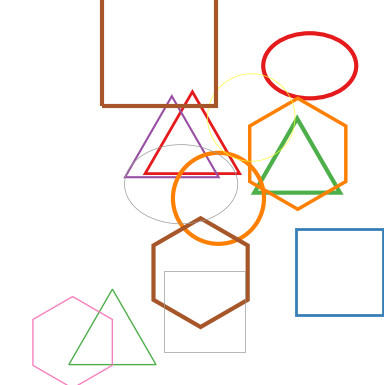[{"shape": "triangle", "thickness": 2, "radius": 0.71, "center": [0.5, 0.62]}, {"shape": "oval", "thickness": 3, "radius": 0.6, "center": [0.805, 0.829]}, {"shape": "square", "thickness": 2, "radius": 0.56, "center": [0.882, 0.294]}, {"shape": "triangle", "thickness": 1, "radius": 0.65, "center": [0.292, 0.118]}, {"shape": "triangle", "thickness": 3, "radius": 0.64, "center": [0.772, 0.564]}, {"shape": "triangle", "thickness": 1.5, "radius": 0.7, "center": [0.446, 0.61]}, {"shape": "hexagon", "thickness": 2.5, "radius": 0.72, "center": [0.773, 0.601]}, {"shape": "circle", "thickness": 3, "radius": 0.59, "center": [0.567, 0.485]}, {"shape": "circle", "thickness": 0.5, "radius": 0.57, "center": [0.653, 0.695]}, {"shape": "hexagon", "thickness": 3, "radius": 0.71, "center": [0.521, 0.292]}, {"shape": "square", "thickness": 3, "radius": 0.74, "center": [0.413, 0.872]}, {"shape": "hexagon", "thickness": 1, "radius": 0.6, "center": [0.189, 0.111]}, {"shape": "square", "thickness": 0.5, "radius": 0.52, "center": [0.532, 0.191]}, {"shape": "oval", "thickness": 0.5, "radius": 0.73, "center": [0.47, 0.521]}]